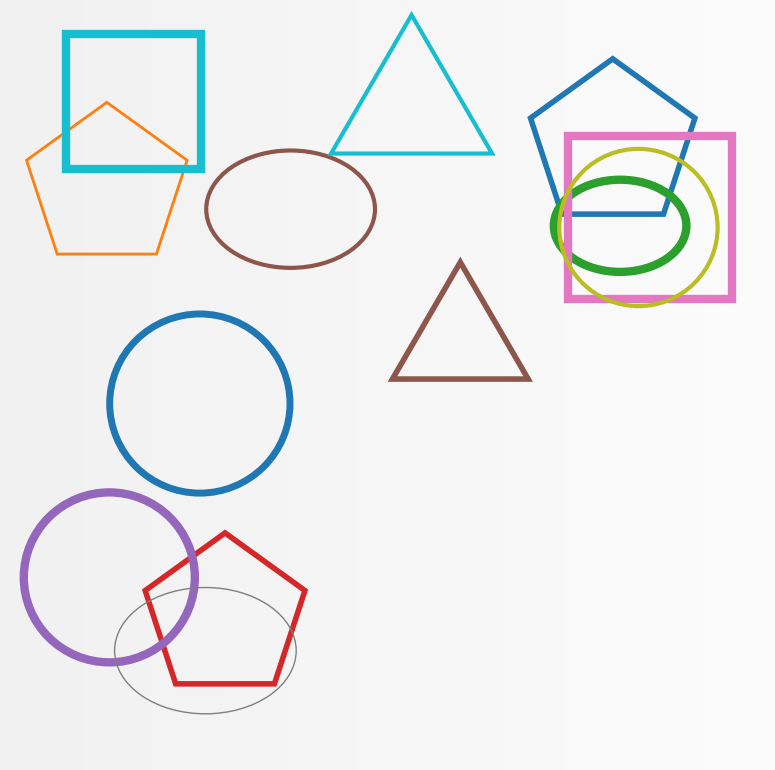[{"shape": "pentagon", "thickness": 2, "radius": 0.56, "center": [0.791, 0.812]}, {"shape": "circle", "thickness": 2.5, "radius": 0.58, "center": [0.258, 0.476]}, {"shape": "pentagon", "thickness": 1, "radius": 0.54, "center": [0.138, 0.758]}, {"shape": "oval", "thickness": 3, "radius": 0.43, "center": [0.8, 0.707]}, {"shape": "pentagon", "thickness": 2, "radius": 0.54, "center": [0.29, 0.2]}, {"shape": "circle", "thickness": 3, "radius": 0.55, "center": [0.141, 0.25]}, {"shape": "triangle", "thickness": 2, "radius": 0.51, "center": [0.594, 0.558]}, {"shape": "oval", "thickness": 1.5, "radius": 0.54, "center": [0.375, 0.728]}, {"shape": "square", "thickness": 3, "radius": 0.53, "center": [0.839, 0.717]}, {"shape": "oval", "thickness": 0.5, "radius": 0.59, "center": [0.265, 0.155]}, {"shape": "circle", "thickness": 1.5, "radius": 0.51, "center": [0.824, 0.705]}, {"shape": "triangle", "thickness": 1.5, "radius": 0.6, "center": [0.531, 0.861]}, {"shape": "square", "thickness": 3, "radius": 0.44, "center": [0.173, 0.868]}]